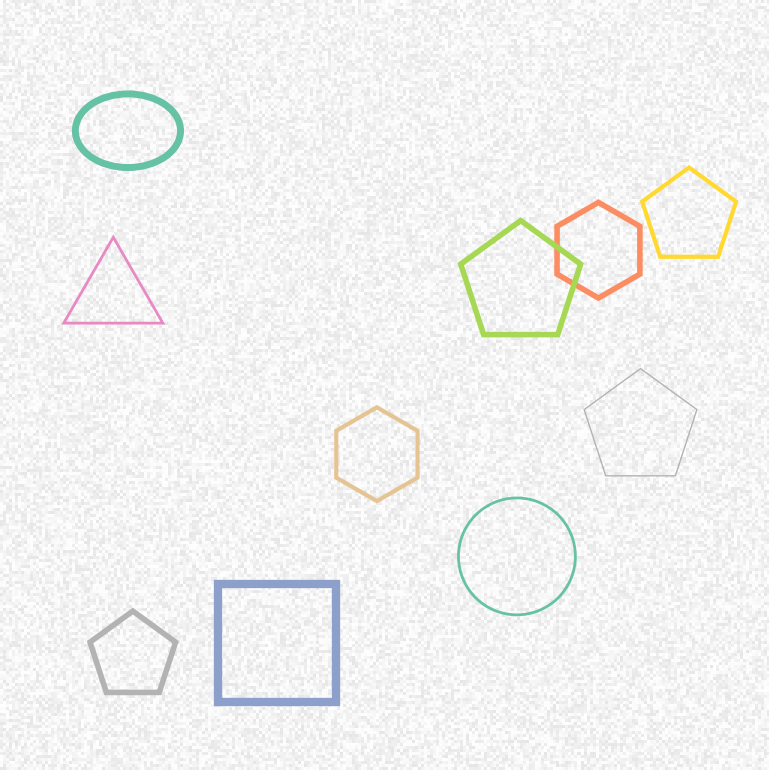[{"shape": "oval", "thickness": 2.5, "radius": 0.34, "center": [0.166, 0.83]}, {"shape": "circle", "thickness": 1, "radius": 0.38, "center": [0.671, 0.277]}, {"shape": "hexagon", "thickness": 2, "radius": 0.31, "center": [0.777, 0.675]}, {"shape": "square", "thickness": 3, "radius": 0.38, "center": [0.36, 0.165]}, {"shape": "triangle", "thickness": 1, "radius": 0.37, "center": [0.147, 0.618]}, {"shape": "pentagon", "thickness": 2, "radius": 0.41, "center": [0.676, 0.632]}, {"shape": "pentagon", "thickness": 1.5, "radius": 0.32, "center": [0.895, 0.718]}, {"shape": "hexagon", "thickness": 1.5, "radius": 0.3, "center": [0.489, 0.41]}, {"shape": "pentagon", "thickness": 2, "radius": 0.29, "center": [0.172, 0.148]}, {"shape": "pentagon", "thickness": 0.5, "radius": 0.38, "center": [0.832, 0.444]}]